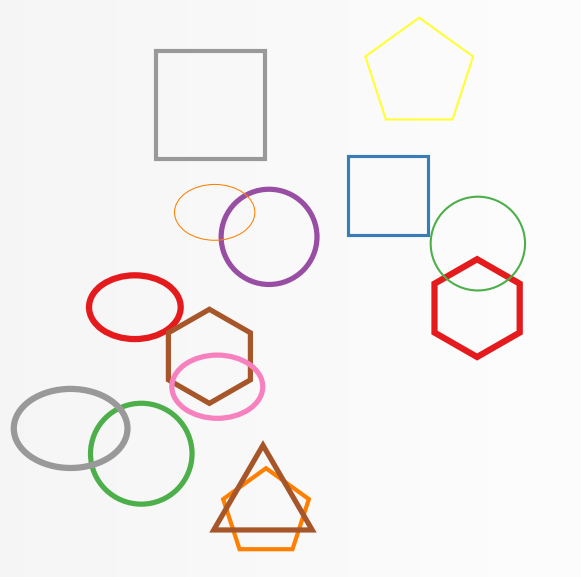[{"shape": "hexagon", "thickness": 3, "radius": 0.42, "center": [0.821, 0.466]}, {"shape": "oval", "thickness": 3, "radius": 0.39, "center": [0.232, 0.467]}, {"shape": "square", "thickness": 1.5, "radius": 0.34, "center": [0.667, 0.661]}, {"shape": "circle", "thickness": 1, "radius": 0.41, "center": [0.822, 0.577]}, {"shape": "circle", "thickness": 2.5, "radius": 0.44, "center": [0.243, 0.213]}, {"shape": "circle", "thickness": 2.5, "radius": 0.41, "center": [0.463, 0.589]}, {"shape": "oval", "thickness": 0.5, "radius": 0.35, "center": [0.369, 0.631]}, {"shape": "pentagon", "thickness": 2, "radius": 0.39, "center": [0.458, 0.111]}, {"shape": "pentagon", "thickness": 1, "radius": 0.49, "center": [0.721, 0.871]}, {"shape": "hexagon", "thickness": 2.5, "radius": 0.41, "center": [0.36, 0.382]}, {"shape": "triangle", "thickness": 2.5, "radius": 0.49, "center": [0.452, 0.13]}, {"shape": "oval", "thickness": 2.5, "radius": 0.39, "center": [0.374, 0.33]}, {"shape": "square", "thickness": 2, "radius": 0.47, "center": [0.362, 0.817]}, {"shape": "oval", "thickness": 3, "radius": 0.49, "center": [0.122, 0.257]}]